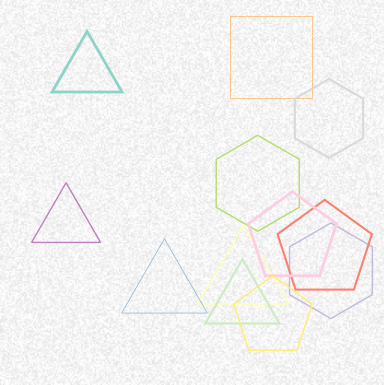[{"shape": "triangle", "thickness": 2, "radius": 0.52, "center": [0.226, 0.813]}, {"shape": "triangle", "thickness": 1, "radius": 0.68, "center": [0.631, 0.279]}, {"shape": "hexagon", "thickness": 1, "radius": 0.62, "center": [0.86, 0.297]}, {"shape": "pentagon", "thickness": 1.5, "radius": 0.64, "center": [0.843, 0.352]}, {"shape": "triangle", "thickness": 0.5, "radius": 0.64, "center": [0.427, 0.251]}, {"shape": "square", "thickness": 0.5, "radius": 0.53, "center": [0.703, 0.853]}, {"shape": "hexagon", "thickness": 1, "radius": 0.62, "center": [0.669, 0.524]}, {"shape": "pentagon", "thickness": 2, "radius": 0.6, "center": [0.76, 0.382]}, {"shape": "hexagon", "thickness": 1.5, "radius": 0.51, "center": [0.855, 0.692]}, {"shape": "triangle", "thickness": 1, "radius": 0.52, "center": [0.172, 0.422]}, {"shape": "triangle", "thickness": 1.5, "radius": 0.56, "center": [0.63, 0.215]}, {"shape": "pentagon", "thickness": 1, "radius": 0.53, "center": [0.709, 0.177]}]